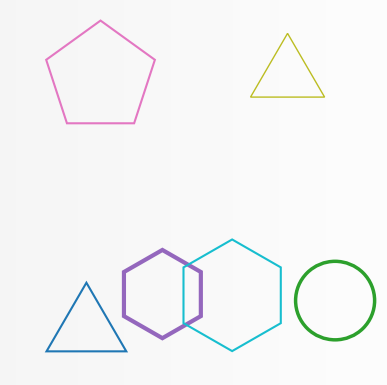[{"shape": "triangle", "thickness": 1.5, "radius": 0.59, "center": [0.223, 0.147]}, {"shape": "circle", "thickness": 2.5, "radius": 0.51, "center": [0.865, 0.219]}, {"shape": "hexagon", "thickness": 3, "radius": 0.57, "center": [0.419, 0.236]}, {"shape": "pentagon", "thickness": 1.5, "radius": 0.74, "center": [0.259, 0.799]}, {"shape": "triangle", "thickness": 1, "radius": 0.55, "center": [0.742, 0.803]}, {"shape": "hexagon", "thickness": 1.5, "radius": 0.72, "center": [0.599, 0.233]}]